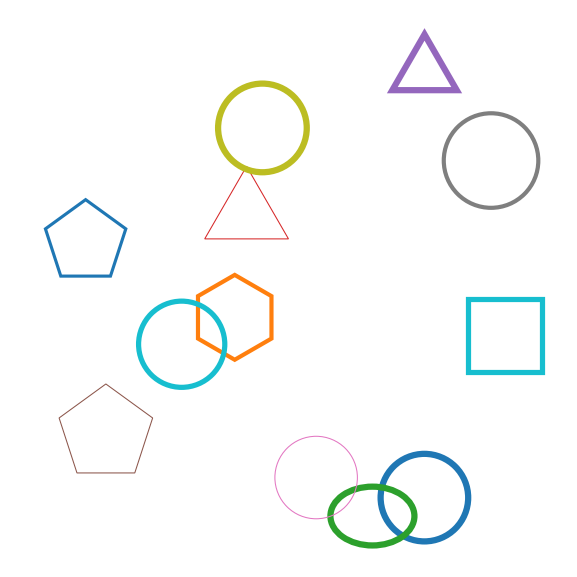[{"shape": "pentagon", "thickness": 1.5, "radius": 0.37, "center": [0.148, 0.58]}, {"shape": "circle", "thickness": 3, "radius": 0.38, "center": [0.735, 0.137]}, {"shape": "hexagon", "thickness": 2, "radius": 0.37, "center": [0.406, 0.45]}, {"shape": "oval", "thickness": 3, "radius": 0.36, "center": [0.645, 0.106]}, {"shape": "triangle", "thickness": 0.5, "radius": 0.42, "center": [0.427, 0.627]}, {"shape": "triangle", "thickness": 3, "radius": 0.32, "center": [0.735, 0.875]}, {"shape": "pentagon", "thickness": 0.5, "radius": 0.43, "center": [0.183, 0.249]}, {"shape": "circle", "thickness": 0.5, "radius": 0.36, "center": [0.547, 0.172]}, {"shape": "circle", "thickness": 2, "radius": 0.41, "center": [0.85, 0.721]}, {"shape": "circle", "thickness": 3, "radius": 0.38, "center": [0.454, 0.778]}, {"shape": "square", "thickness": 2.5, "radius": 0.32, "center": [0.874, 0.418]}, {"shape": "circle", "thickness": 2.5, "radius": 0.37, "center": [0.315, 0.403]}]